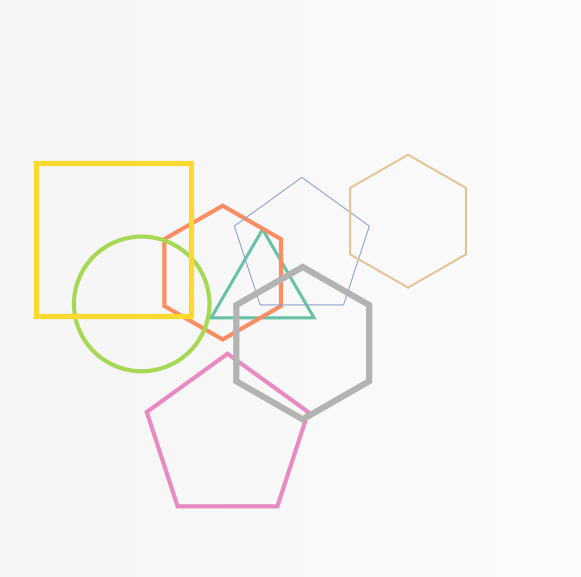[{"shape": "triangle", "thickness": 1.5, "radius": 0.51, "center": [0.452, 0.5]}, {"shape": "hexagon", "thickness": 2, "radius": 0.58, "center": [0.383, 0.527]}, {"shape": "pentagon", "thickness": 0.5, "radius": 0.61, "center": [0.519, 0.57]}, {"shape": "pentagon", "thickness": 2, "radius": 0.73, "center": [0.391, 0.241]}, {"shape": "circle", "thickness": 2, "radius": 0.58, "center": [0.244, 0.473]}, {"shape": "square", "thickness": 2.5, "radius": 0.66, "center": [0.196, 0.584]}, {"shape": "hexagon", "thickness": 1, "radius": 0.58, "center": [0.702, 0.616]}, {"shape": "hexagon", "thickness": 3, "radius": 0.66, "center": [0.521, 0.405]}]